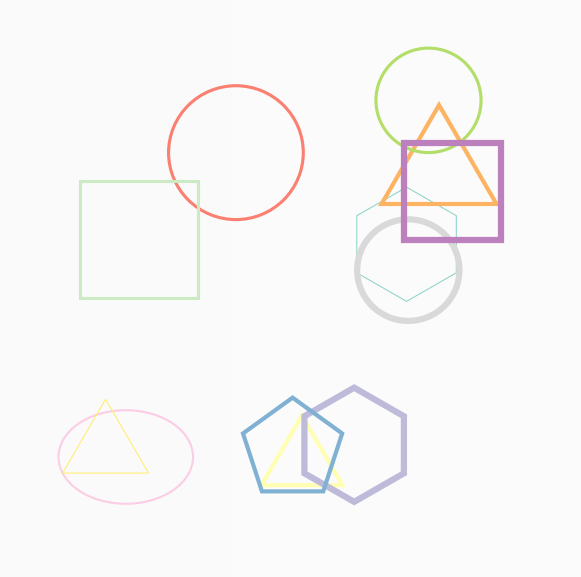[{"shape": "hexagon", "thickness": 0.5, "radius": 0.49, "center": [0.699, 0.576]}, {"shape": "triangle", "thickness": 2, "radius": 0.4, "center": [0.519, 0.199]}, {"shape": "hexagon", "thickness": 3, "radius": 0.49, "center": [0.609, 0.229]}, {"shape": "circle", "thickness": 1.5, "radius": 0.58, "center": [0.406, 0.735]}, {"shape": "pentagon", "thickness": 2, "radius": 0.45, "center": [0.503, 0.221]}, {"shape": "triangle", "thickness": 2, "radius": 0.57, "center": [0.755, 0.703]}, {"shape": "circle", "thickness": 1.5, "radius": 0.45, "center": [0.737, 0.825]}, {"shape": "oval", "thickness": 1, "radius": 0.58, "center": [0.216, 0.208]}, {"shape": "circle", "thickness": 3, "radius": 0.44, "center": [0.702, 0.531]}, {"shape": "square", "thickness": 3, "radius": 0.42, "center": [0.779, 0.668]}, {"shape": "square", "thickness": 1.5, "radius": 0.51, "center": [0.239, 0.584]}, {"shape": "triangle", "thickness": 0.5, "radius": 0.43, "center": [0.182, 0.223]}]